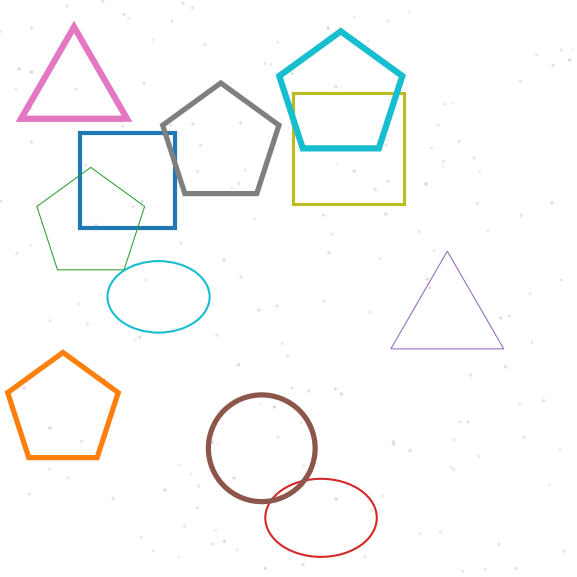[{"shape": "square", "thickness": 2, "radius": 0.41, "center": [0.22, 0.687]}, {"shape": "pentagon", "thickness": 2.5, "radius": 0.5, "center": [0.109, 0.288]}, {"shape": "pentagon", "thickness": 0.5, "radius": 0.49, "center": [0.157, 0.611]}, {"shape": "oval", "thickness": 1, "radius": 0.48, "center": [0.556, 0.102]}, {"shape": "triangle", "thickness": 0.5, "radius": 0.56, "center": [0.775, 0.451]}, {"shape": "circle", "thickness": 2.5, "radius": 0.46, "center": [0.453, 0.223]}, {"shape": "triangle", "thickness": 3, "radius": 0.53, "center": [0.128, 0.846]}, {"shape": "pentagon", "thickness": 2.5, "radius": 0.53, "center": [0.382, 0.75]}, {"shape": "square", "thickness": 1.5, "radius": 0.48, "center": [0.603, 0.743]}, {"shape": "oval", "thickness": 1, "radius": 0.44, "center": [0.275, 0.485]}, {"shape": "pentagon", "thickness": 3, "radius": 0.56, "center": [0.59, 0.833]}]